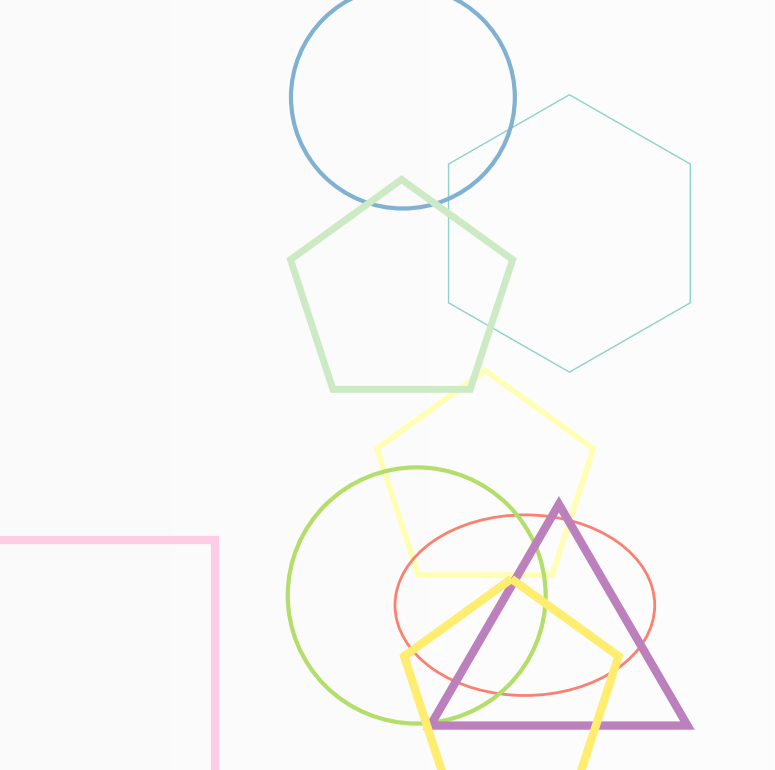[{"shape": "hexagon", "thickness": 0.5, "radius": 0.9, "center": [0.735, 0.697]}, {"shape": "pentagon", "thickness": 2, "radius": 0.73, "center": [0.626, 0.372]}, {"shape": "oval", "thickness": 1, "radius": 0.84, "center": [0.677, 0.214]}, {"shape": "circle", "thickness": 1.5, "radius": 0.72, "center": [0.52, 0.874]}, {"shape": "circle", "thickness": 1.5, "radius": 0.83, "center": [0.538, 0.227]}, {"shape": "square", "thickness": 3, "radius": 0.86, "center": [0.105, 0.126]}, {"shape": "triangle", "thickness": 3, "radius": 0.96, "center": [0.721, 0.153]}, {"shape": "pentagon", "thickness": 2.5, "radius": 0.75, "center": [0.518, 0.616]}, {"shape": "pentagon", "thickness": 3, "radius": 0.73, "center": [0.66, 0.103]}]